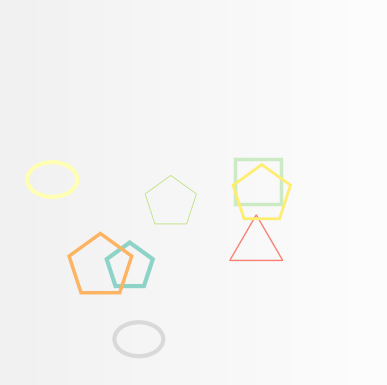[{"shape": "pentagon", "thickness": 3, "radius": 0.31, "center": [0.335, 0.308]}, {"shape": "oval", "thickness": 3, "radius": 0.32, "center": [0.135, 0.534]}, {"shape": "triangle", "thickness": 1, "radius": 0.39, "center": [0.661, 0.363]}, {"shape": "pentagon", "thickness": 2.5, "radius": 0.42, "center": [0.259, 0.308]}, {"shape": "pentagon", "thickness": 0.5, "radius": 0.35, "center": [0.441, 0.475]}, {"shape": "oval", "thickness": 3, "radius": 0.32, "center": [0.358, 0.119]}, {"shape": "square", "thickness": 2.5, "radius": 0.3, "center": [0.666, 0.529]}, {"shape": "pentagon", "thickness": 2, "radius": 0.39, "center": [0.676, 0.495]}]